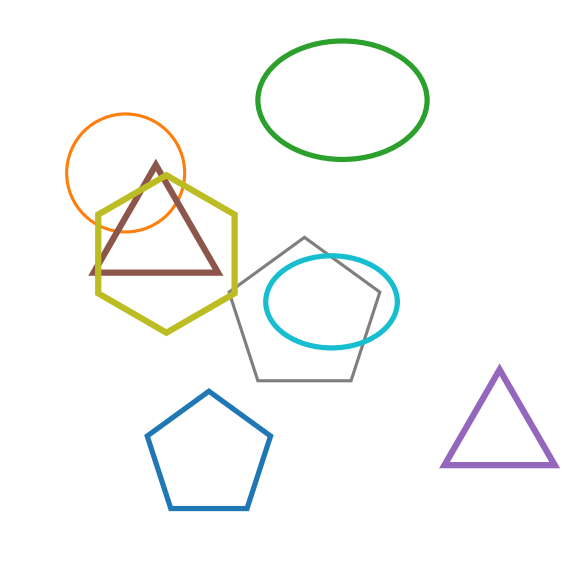[{"shape": "pentagon", "thickness": 2.5, "radius": 0.56, "center": [0.362, 0.209]}, {"shape": "circle", "thickness": 1.5, "radius": 0.51, "center": [0.218, 0.7]}, {"shape": "oval", "thickness": 2.5, "radius": 0.73, "center": [0.593, 0.826]}, {"shape": "triangle", "thickness": 3, "radius": 0.55, "center": [0.865, 0.249]}, {"shape": "triangle", "thickness": 3, "radius": 0.62, "center": [0.27, 0.589]}, {"shape": "pentagon", "thickness": 1.5, "radius": 0.69, "center": [0.527, 0.451]}, {"shape": "hexagon", "thickness": 3, "radius": 0.68, "center": [0.288, 0.559]}, {"shape": "oval", "thickness": 2.5, "radius": 0.57, "center": [0.574, 0.476]}]